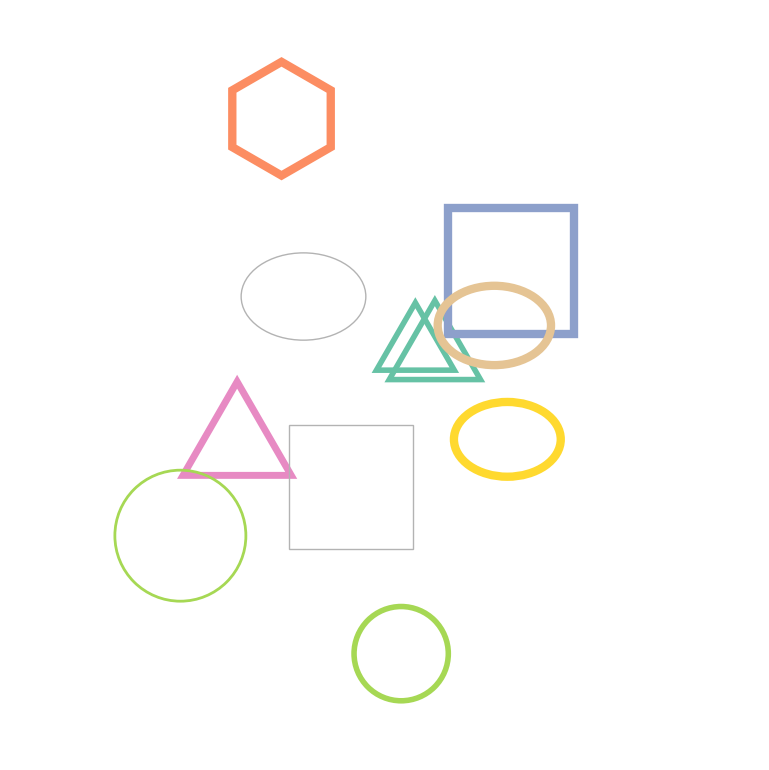[{"shape": "triangle", "thickness": 2, "radius": 0.34, "center": [0.565, 0.541]}, {"shape": "triangle", "thickness": 2, "radius": 0.29, "center": [0.539, 0.548]}, {"shape": "hexagon", "thickness": 3, "radius": 0.37, "center": [0.366, 0.846]}, {"shape": "square", "thickness": 3, "radius": 0.41, "center": [0.663, 0.648]}, {"shape": "triangle", "thickness": 2.5, "radius": 0.41, "center": [0.308, 0.423]}, {"shape": "circle", "thickness": 2, "radius": 0.31, "center": [0.521, 0.151]}, {"shape": "circle", "thickness": 1, "radius": 0.43, "center": [0.234, 0.304]}, {"shape": "oval", "thickness": 3, "radius": 0.35, "center": [0.659, 0.429]}, {"shape": "oval", "thickness": 3, "radius": 0.37, "center": [0.642, 0.577]}, {"shape": "oval", "thickness": 0.5, "radius": 0.4, "center": [0.394, 0.615]}, {"shape": "square", "thickness": 0.5, "radius": 0.4, "center": [0.456, 0.367]}]